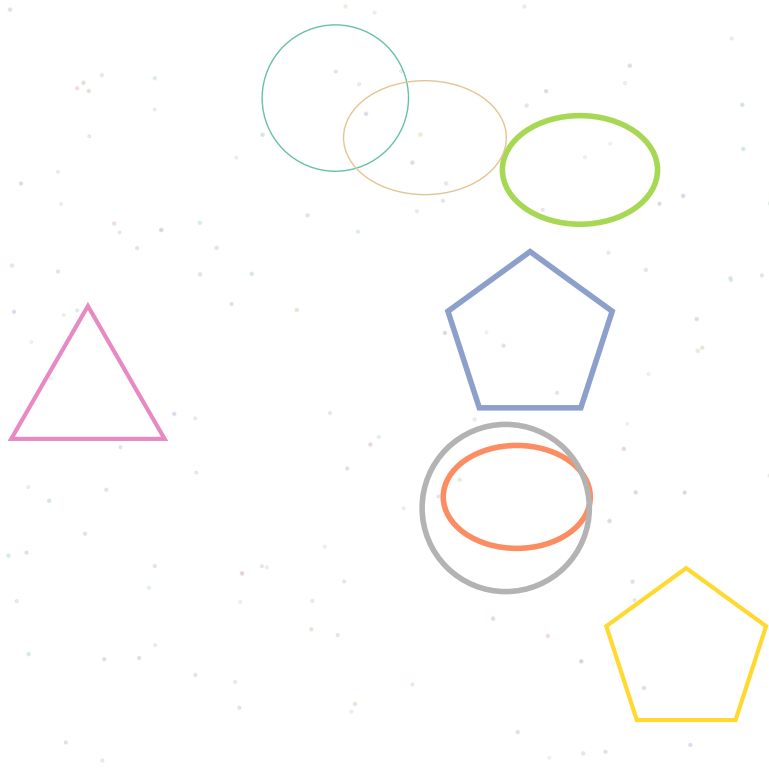[{"shape": "circle", "thickness": 0.5, "radius": 0.48, "center": [0.435, 0.873]}, {"shape": "oval", "thickness": 2, "radius": 0.48, "center": [0.671, 0.355]}, {"shape": "pentagon", "thickness": 2, "radius": 0.56, "center": [0.688, 0.561]}, {"shape": "triangle", "thickness": 1.5, "radius": 0.58, "center": [0.114, 0.488]}, {"shape": "oval", "thickness": 2, "radius": 0.5, "center": [0.753, 0.779]}, {"shape": "pentagon", "thickness": 1.5, "radius": 0.55, "center": [0.891, 0.153]}, {"shape": "oval", "thickness": 0.5, "radius": 0.53, "center": [0.552, 0.821]}, {"shape": "circle", "thickness": 2, "radius": 0.54, "center": [0.657, 0.34]}]